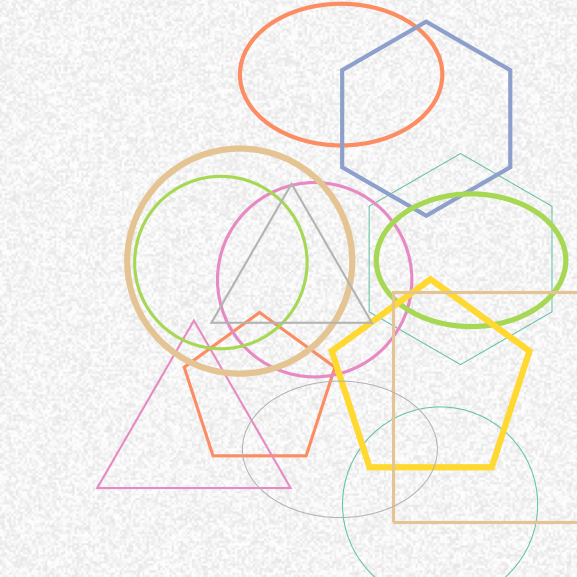[{"shape": "hexagon", "thickness": 0.5, "radius": 0.91, "center": [0.798, 0.551]}, {"shape": "circle", "thickness": 0.5, "radius": 0.84, "center": [0.762, 0.126]}, {"shape": "oval", "thickness": 2, "radius": 0.88, "center": [0.591, 0.87]}, {"shape": "pentagon", "thickness": 1.5, "radius": 0.69, "center": [0.449, 0.321]}, {"shape": "hexagon", "thickness": 2, "radius": 0.84, "center": [0.738, 0.794]}, {"shape": "triangle", "thickness": 1, "radius": 0.97, "center": [0.336, 0.251]}, {"shape": "circle", "thickness": 1.5, "radius": 0.84, "center": [0.545, 0.515]}, {"shape": "oval", "thickness": 2.5, "radius": 0.82, "center": [0.816, 0.549]}, {"shape": "circle", "thickness": 1.5, "radius": 0.75, "center": [0.382, 0.544]}, {"shape": "pentagon", "thickness": 3, "radius": 0.9, "center": [0.746, 0.336]}, {"shape": "circle", "thickness": 3, "radius": 0.97, "center": [0.415, 0.547]}, {"shape": "square", "thickness": 1.5, "radius": 1.0, "center": [0.881, 0.294]}, {"shape": "oval", "thickness": 0.5, "radius": 0.84, "center": [0.589, 0.221]}, {"shape": "triangle", "thickness": 1, "radius": 0.8, "center": [0.505, 0.52]}]